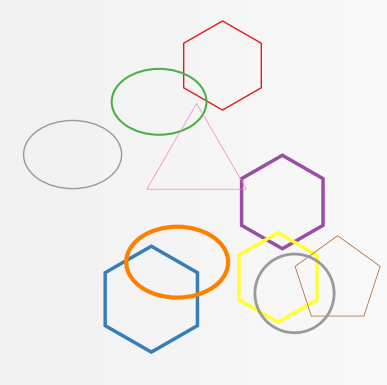[{"shape": "hexagon", "thickness": 1, "radius": 0.58, "center": [0.574, 0.83]}, {"shape": "hexagon", "thickness": 2.5, "radius": 0.69, "center": [0.39, 0.223]}, {"shape": "oval", "thickness": 1.5, "radius": 0.61, "center": [0.411, 0.736]}, {"shape": "hexagon", "thickness": 2.5, "radius": 0.61, "center": [0.729, 0.475]}, {"shape": "oval", "thickness": 3, "radius": 0.66, "center": [0.457, 0.319]}, {"shape": "hexagon", "thickness": 2.5, "radius": 0.58, "center": [0.717, 0.279]}, {"shape": "pentagon", "thickness": 0.5, "radius": 0.58, "center": [0.871, 0.272]}, {"shape": "triangle", "thickness": 0.5, "radius": 0.74, "center": [0.507, 0.583]}, {"shape": "circle", "thickness": 2, "radius": 0.51, "center": [0.76, 0.238]}, {"shape": "oval", "thickness": 1, "radius": 0.63, "center": [0.187, 0.599]}]